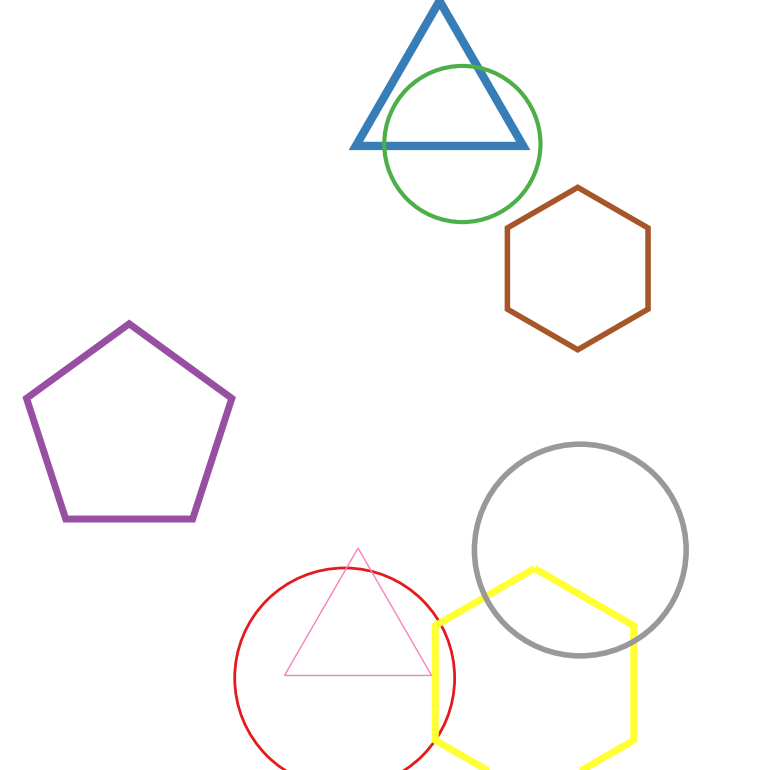[{"shape": "circle", "thickness": 1, "radius": 0.71, "center": [0.448, 0.12]}, {"shape": "triangle", "thickness": 3, "radius": 0.63, "center": [0.571, 0.873]}, {"shape": "circle", "thickness": 1.5, "radius": 0.51, "center": [0.6, 0.813]}, {"shape": "pentagon", "thickness": 2.5, "radius": 0.7, "center": [0.168, 0.439]}, {"shape": "hexagon", "thickness": 2.5, "radius": 0.74, "center": [0.694, 0.113]}, {"shape": "hexagon", "thickness": 2, "radius": 0.53, "center": [0.75, 0.651]}, {"shape": "triangle", "thickness": 0.5, "radius": 0.55, "center": [0.465, 0.178]}, {"shape": "circle", "thickness": 2, "radius": 0.69, "center": [0.754, 0.286]}]